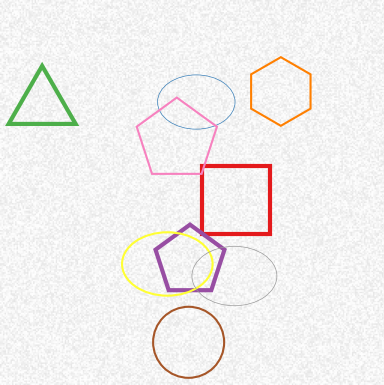[{"shape": "square", "thickness": 3, "radius": 0.44, "center": [0.613, 0.481]}, {"shape": "oval", "thickness": 0.5, "radius": 0.5, "center": [0.51, 0.735]}, {"shape": "triangle", "thickness": 3, "radius": 0.5, "center": [0.109, 0.728]}, {"shape": "pentagon", "thickness": 3, "radius": 0.47, "center": [0.493, 0.322]}, {"shape": "hexagon", "thickness": 1.5, "radius": 0.45, "center": [0.729, 0.762]}, {"shape": "oval", "thickness": 1.5, "radius": 0.59, "center": [0.435, 0.314]}, {"shape": "circle", "thickness": 1.5, "radius": 0.46, "center": [0.49, 0.111]}, {"shape": "pentagon", "thickness": 1.5, "radius": 0.55, "center": [0.459, 0.637]}, {"shape": "oval", "thickness": 0.5, "radius": 0.55, "center": [0.609, 0.283]}]